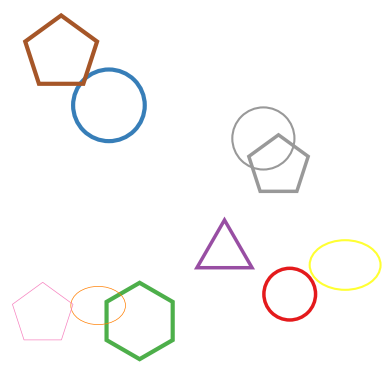[{"shape": "circle", "thickness": 2.5, "radius": 0.34, "center": [0.753, 0.236]}, {"shape": "circle", "thickness": 3, "radius": 0.47, "center": [0.283, 0.726]}, {"shape": "hexagon", "thickness": 3, "radius": 0.5, "center": [0.363, 0.166]}, {"shape": "triangle", "thickness": 2.5, "radius": 0.41, "center": [0.583, 0.346]}, {"shape": "oval", "thickness": 0.5, "radius": 0.35, "center": [0.255, 0.206]}, {"shape": "oval", "thickness": 1.5, "radius": 0.46, "center": [0.896, 0.312]}, {"shape": "pentagon", "thickness": 3, "radius": 0.49, "center": [0.159, 0.862]}, {"shape": "pentagon", "thickness": 0.5, "radius": 0.41, "center": [0.111, 0.184]}, {"shape": "pentagon", "thickness": 2.5, "radius": 0.41, "center": [0.723, 0.569]}, {"shape": "circle", "thickness": 1.5, "radius": 0.4, "center": [0.684, 0.64]}]